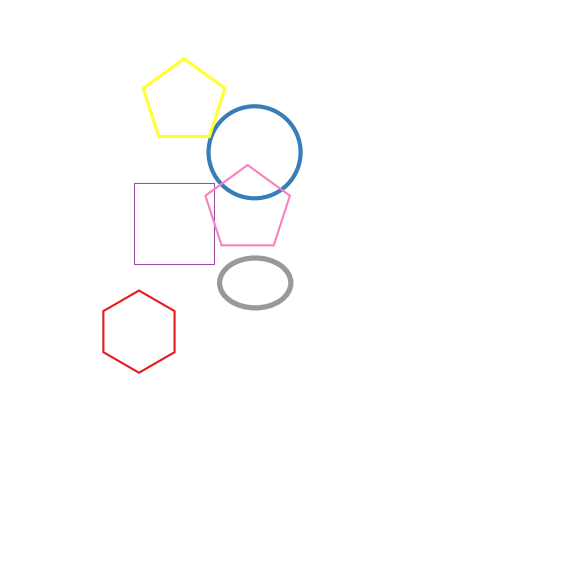[{"shape": "hexagon", "thickness": 1, "radius": 0.36, "center": [0.241, 0.425]}, {"shape": "circle", "thickness": 2, "radius": 0.4, "center": [0.441, 0.735]}, {"shape": "square", "thickness": 0.5, "radius": 0.35, "center": [0.302, 0.612]}, {"shape": "pentagon", "thickness": 1.5, "radius": 0.37, "center": [0.319, 0.823]}, {"shape": "pentagon", "thickness": 1, "radius": 0.38, "center": [0.429, 0.637]}, {"shape": "oval", "thickness": 2.5, "radius": 0.31, "center": [0.442, 0.509]}]